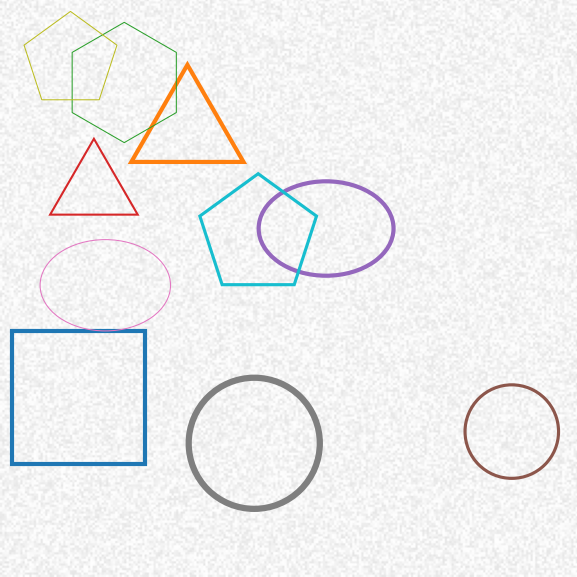[{"shape": "square", "thickness": 2, "radius": 0.58, "center": [0.137, 0.311]}, {"shape": "triangle", "thickness": 2, "radius": 0.56, "center": [0.325, 0.775]}, {"shape": "hexagon", "thickness": 0.5, "radius": 0.52, "center": [0.215, 0.856]}, {"shape": "triangle", "thickness": 1, "radius": 0.44, "center": [0.163, 0.671]}, {"shape": "oval", "thickness": 2, "radius": 0.58, "center": [0.565, 0.603]}, {"shape": "circle", "thickness": 1.5, "radius": 0.4, "center": [0.886, 0.252]}, {"shape": "oval", "thickness": 0.5, "radius": 0.56, "center": [0.182, 0.505]}, {"shape": "circle", "thickness": 3, "radius": 0.57, "center": [0.44, 0.232]}, {"shape": "pentagon", "thickness": 0.5, "radius": 0.42, "center": [0.122, 0.895]}, {"shape": "pentagon", "thickness": 1.5, "radius": 0.53, "center": [0.447, 0.592]}]